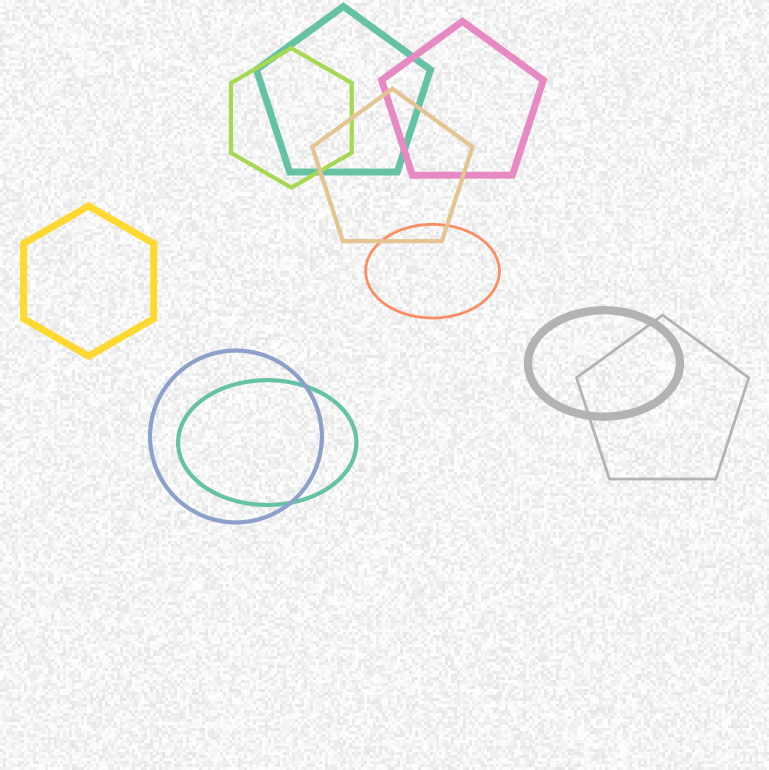[{"shape": "oval", "thickness": 1.5, "radius": 0.58, "center": [0.347, 0.425]}, {"shape": "pentagon", "thickness": 2.5, "radius": 0.59, "center": [0.446, 0.873]}, {"shape": "oval", "thickness": 1, "radius": 0.43, "center": [0.562, 0.648]}, {"shape": "circle", "thickness": 1.5, "radius": 0.56, "center": [0.306, 0.433]}, {"shape": "pentagon", "thickness": 2.5, "radius": 0.55, "center": [0.601, 0.862]}, {"shape": "hexagon", "thickness": 1.5, "radius": 0.45, "center": [0.378, 0.847]}, {"shape": "hexagon", "thickness": 2.5, "radius": 0.49, "center": [0.115, 0.635]}, {"shape": "pentagon", "thickness": 1.5, "radius": 0.55, "center": [0.51, 0.775]}, {"shape": "pentagon", "thickness": 1, "radius": 0.59, "center": [0.861, 0.473]}, {"shape": "oval", "thickness": 3, "radius": 0.49, "center": [0.784, 0.528]}]